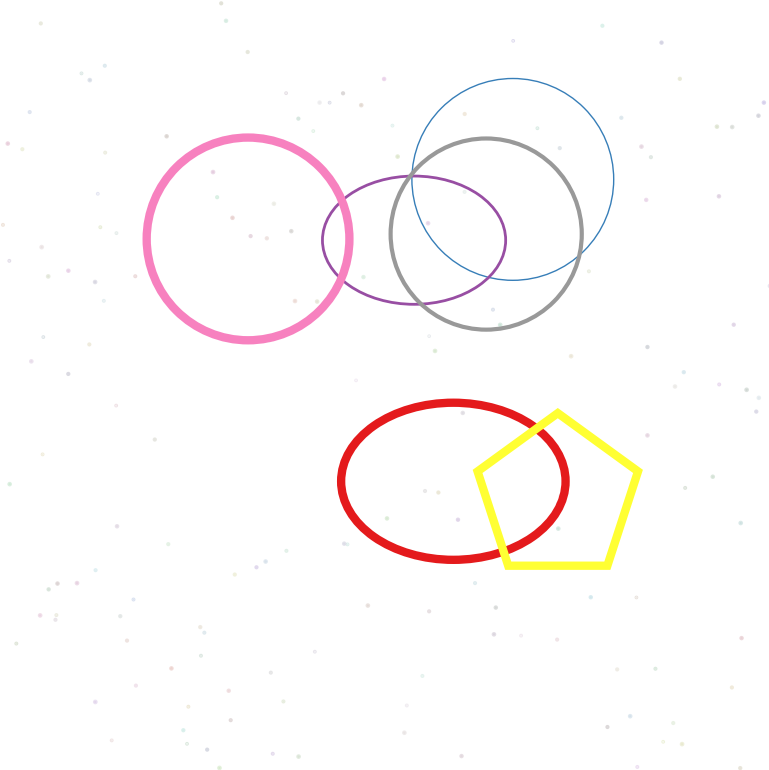[{"shape": "oval", "thickness": 3, "radius": 0.73, "center": [0.589, 0.375]}, {"shape": "circle", "thickness": 0.5, "radius": 0.66, "center": [0.666, 0.767]}, {"shape": "oval", "thickness": 1, "radius": 0.59, "center": [0.538, 0.688]}, {"shape": "pentagon", "thickness": 3, "radius": 0.55, "center": [0.724, 0.354]}, {"shape": "circle", "thickness": 3, "radius": 0.66, "center": [0.322, 0.69]}, {"shape": "circle", "thickness": 1.5, "radius": 0.62, "center": [0.631, 0.696]}]